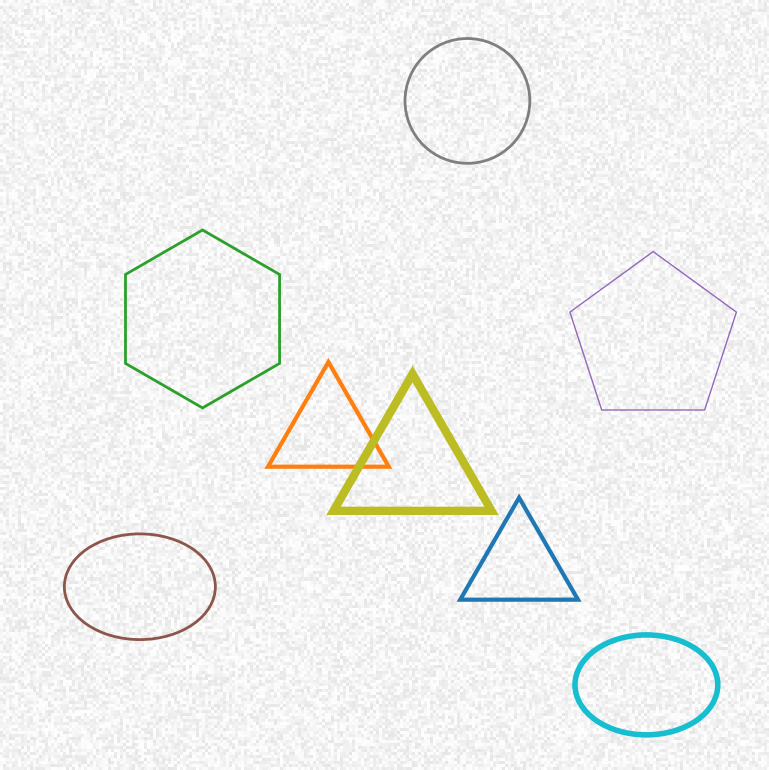[{"shape": "triangle", "thickness": 1.5, "radius": 0.44, "center": [0.674, 0.265]}, {"shape": "triangle", "thickness": 1.5, "radius": 0.45, "center": [0.426, 0.439]}, {"shape": "hexagon", "thickness": 1, "radius": 0.58, "center": [0.263, 0.586]}, {"shape": "pentagon", "thickness": 0.5, "radius": 0.57, "center": [0.848, 0.56]}, {"shape": "oval", "thickness": 1, "radius": 0.49, "center": [0.182, 0.238]}, {"shape": "circle", "thickness": 1, "radius": 0.41, "center": [0.607, 0.869]}, {"shape": "triangle", "thickness": 3, "radius": 0.59, "center": [0.536, 0.396]}, {"shape": "oval", "thickness": 2, "radius": 0.46, "center": [0.839, 0.111]}]